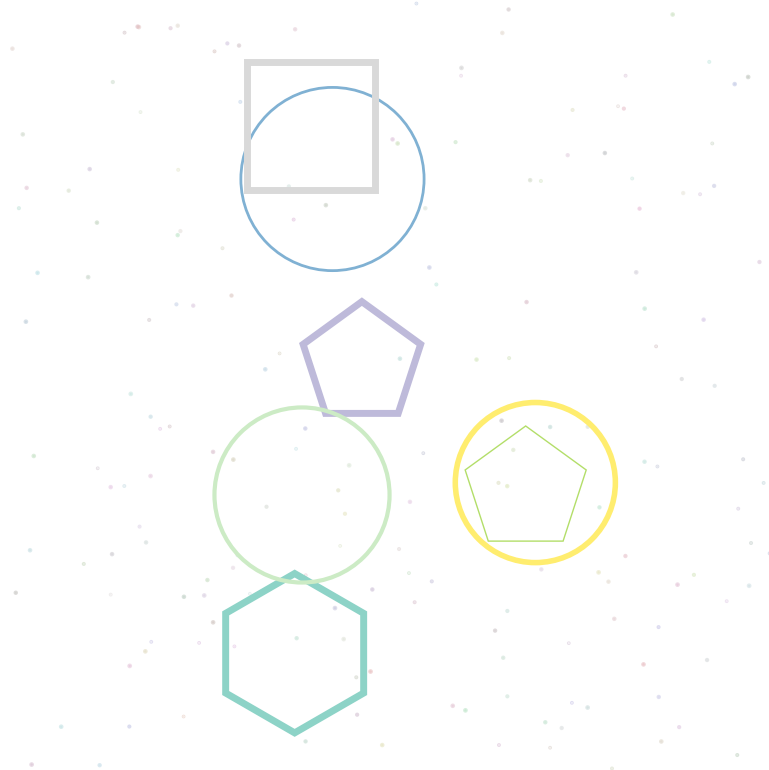[{"shape": "hexagon", "thickness": 2.5, "radius": 0.52, "center": [0.383, 0.152]}, {"shape": "pentagon", "thickness": 2.5, "radius": 0.4, "center": [0.47, 0.528]}, {"shape": "circle", "thickness": 1, "radius": 0.59, "center": [0.432, 0.767]}, {"shape": "pentagon", "thickness": 0.5, "radius": 0.41, "center": [0.683, 0.364]}, {"shape": "square", "thickness": 2.5, "radius": 0.41, "center": [0.404, 0.836]}, {"shape": "circle", "thickness": 1.5, "radius": 0.57, "center": [0.392, 0.357]}, {"shape": "circle", "thickness": 2, "radius": 0.52, "center": [0.695, 0.373]}]